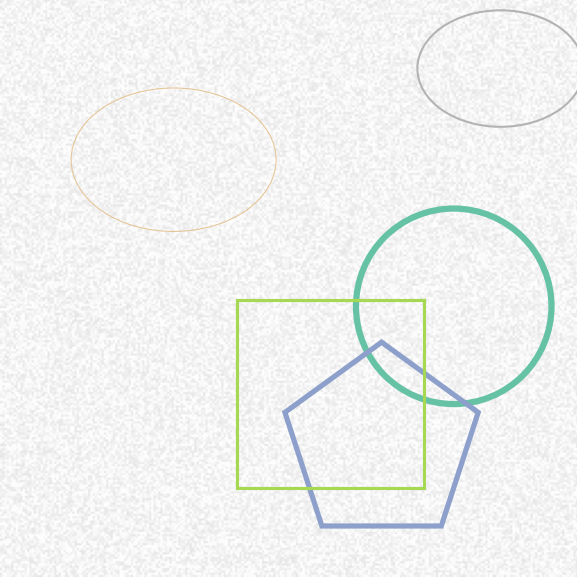[{"shape": "circle", "thickness": 3, "radius": 0.85, "center": [0.786, 0.469]}, {"shape": "pentagon", "thickness": 2.5, "radius": 0.88, "center": [0.661, 0.231]}, {"shape": "square", "thickness": 1.5, "radius": 0.81, "center": [0.573, 0.317]}, {"shape": "oval", "thickness": 0.5, "radius": 0.89, "center": [0.301, 0.723]}, {"shape": "oval", "thickness": 1, "radius": 0.72, "center": [0.867, 0.88]}]